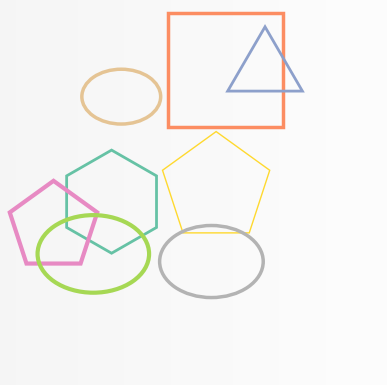[{"shape": "hexagon", "thickness": 2, "radius": 0.67, "center": [0.288, 0.476]}, {"shape": "square", "thickness": 2.5, "radius": 0.74, "center": [0.581, 0.819]}, {"shape": "triangle", "thickness": 2, "radius": 0.56, "center": [0.684, 0.819]}, {"shape": "pentagon", "thickness": 3, "radius": 0.59, "center": [0.138, 0.412]}, {"shape": "oval", "thickness": 3, "radius": 0.72, "center": [0.241, 0.34]}, {"shape": "pentagon", "thickness": 1, "radius": 0.73, "center": [0.558, 0.513]}, {"shape": "oval", "thickness": 2.5, "radius": 0.51, "center": [0.313, 0.749]}, {"shape": "oval", "thickness": 2.5, "radius": 0.67, "center": [0.546, 0.321]}]